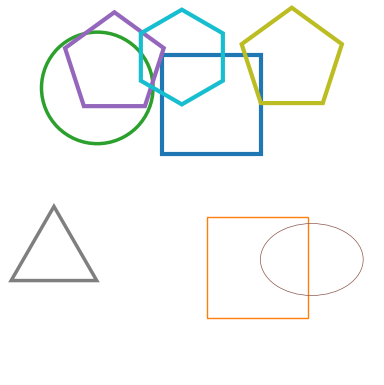[{"shape": "square", "thickness": 3, "radius": 0.64, "center": [0.549, 0.729]}, {"shape": "square", "thickness": 1, "radius": 0.65, "center": [0.669, 0.305]}, {"shape": "circle", "thickness": 2.5, "radius": 0.72, "center": [0.253, 0.772]}, {"shape": "pentagon", "thickness": 3, "radius": 0.67, "center": [0.297, 0.833]}, {"shape": "oval", "thickness": 0.5, "radius": 0.67, "center": [0.81, 0.326]}, {"shape": "triangle", "thickness": 2.5, "radius": 0.64, "center": [0.14, 0.335]}, {"shape": "pentagon", "thickness": 3, "radius": 0.68, "center": [0.758, 0.843]}, {"shape": "hexagon", "thickness": 3, "radius": 0.62, "center": [0.472, 0.852]}]